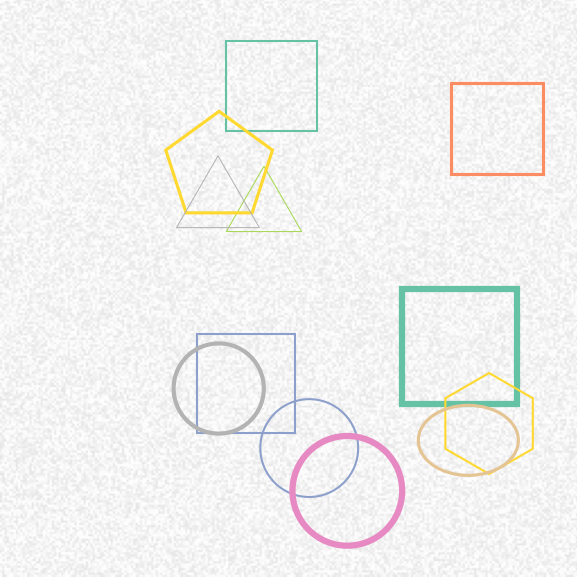[{"shape": "square", "thickness": 1, "radius": 0.39, "center": [0.47, 0.851]}, {"shape": "square", "thickness": 3, "radius": 0.5, "center": [0.796, 0.399]}, {"shape": "square", "thickness": 1.5, "radius": 0.39, "center": [0.861, 0.776]}, {"shape": "square", "thickness": 1, "radius": 0.43, "center": [0.426, 0.335]}, {"shape": "circle", "thickness": 1, "radius": 0.42, "center": [0.535, 0.223]}, {"shape": "circle", "thickness": 3, "radius": 0.47, "center": [0.601, 0.149]}, {"shape": "triangle", "thickness": 0.5, "radius": 0.38, "center": [0.457, 0.636]}, {"shape": "hexagon", "thickness": 1, "radius": 0.44, "center": [0.847, 0.266]}, {"shape": "pentagon", "thickness": 1.5, "radius": 0.49, "center": [0.379, 0.709]}, {"shape": "oval", "thickness": 1.5, "radius": 0.43, "center": [0.811, 0.237]}, {"shape": "triangle", "thickness": 0.5, "radius": 0.41, "center": [0.377, 0.646]}, {"shape": "circle", "thickness": 2, "radius": 0.39, "center": [0.379, 0.326]}]